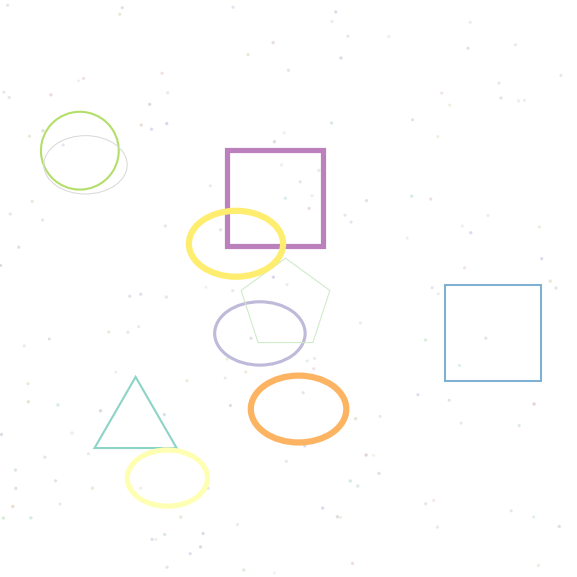[{"shape": "triangle", "thickness": 1, "radius": 0.41, "center": [0.235, 0.264]}, {"shape": "oval", "thickness": 2.5, "radius": 0.35, "center": [0.29, 0.171]}, {"shape": "oval", "thickness": 1.5, "radius": 0.39, "center": [0.45, 0.422]}, {"shape": "square", "thickness": 1, "radius": 0.42, "center": [0.854, 0.422]}, {"shape": "oval", "thickness": 3, "radius": 0.41, "center": [0.517, 0.291]}, {"shape": "circle", "thickness": 1, "radius": 0.34, "center": [0.138, 0.738]}, {"shape": "oval", "thickness": 0.5, "radius": 0.36, "center": [0.148, 0.714]}, {"shape": "square", "thickness": 2.5, "radius": 0.41, "center": [0.476, 0.656]}, {"shape": "pentagon", "thickness": 0.5, "radius": 0.4, "center": [0.494, 0.471]}, {"shape": "oval", "thickness": 3, "radius": 0.41, "center": [0.409, 0.577]}]